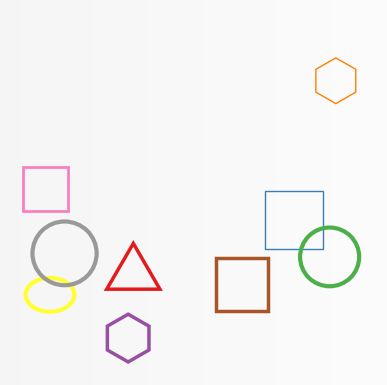[{"shape": "triangle", "thickness": 2.5, "radius": 0.4, "center": [0.344, 0.288]}, {"shape": "square", "thickness": 1, "radius": 0.37, "center": [0.758, 0.429]}, {"shape": "circle", "thickness": 3, "radius": 0.38, "center": [0.851, 0.333]}, {"shape": "hexagon", "thickness": 2.5, "radius": 0.31, "center": [0.331, 0.122]}, {"shape": "hexagon", "thickness": 1, "radius": 0.3, "center": [0.867, 0.79]}, {"shape": "oval", "thickness": 3, "radius": 0.31, "center": [0.129, 0.234]}, {"shape": "square", "thickness": 2.5, "radius": 0.34, "center": [0.624, 0.261]}, {"shape": "square", "thickness": 2, "radius": 0.29, "center": [0.117, 0.509]}, {"shape": "circle", "thickness": 3, "radius": 0.41, "center": [0.167, 0.342]}]